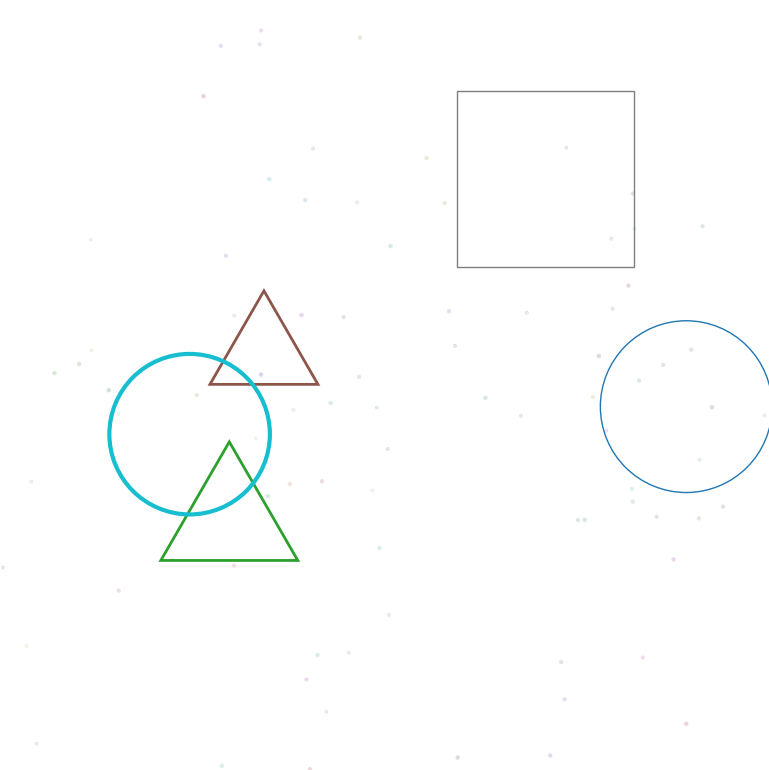[{"shape": "circle", "thickness": 0.5, "radius": 0.56, "center": [0.891, 0.472]}, {"shape": "triangle", "thickness": 1, "radius": 0.51, "center": [0.298, 0.323]}, {"shape": "triangle", "thickness": 1, "radius": 0.4, "center": [0.343, 0.541]}, {"shape": "square", "thickness": 0.5, "radius": 0.57, "center": [0.709, 0.767]}, {"shape": "circle", "thickness": 1.5, "radius": 0.52, "center": [0.246, 0.436]}]